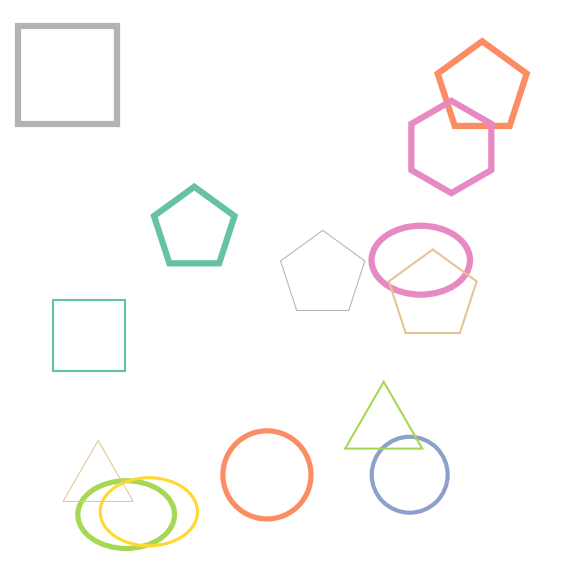[{"shape": "square", "thickness": 1, "radius": 0.31, "center": [0.154, 0.418]}, {"shape": "pentagon", "thickness": 3, "radius": 0.37, "center": [0.336, 0.602]}, {"shape": "circle", "thickness": 2.5, "radius": 0.38, "center": [0.462, 0.177]}, {"shape": "pentagon", "thickness": 3, "radius": 0.41, "center": [0.835, 0.847]}, {"shape": "circle", "thickness": 2, "radius": 0.33, "center": [0.709, 0.177]}, {"shape": "hexagon", "thickness": 3, "radius": 0.4, "center": [0.782, 0.745]}, {"shape": "oval", "thickness": 3, "radius": 0.43, "center": [0.729, 0.549]}, {"shape": "triangle", "thickness": 1, "radius": 0.39, "center": [0.664, 0.261]}, {"shape": "oval", "thickness": 2.5, "radius": 0.42, "center": [0.218, 0.108]}, {"shape": "oval", "thickness": 1.5, "radius": 0.42, "center": [0.258, 0.113]}, {"shape": "pentagon", "thickness": 1, "radius": 0.4, "center": [0.749, 0.487]}, {"shape": "triangle", "thickness": 0.5, "radius": 0.35, "center": [0.17, 0.166]}, {"shape": "square", "thickness": 3, "radius": 0.43, "center": [0.116, 0.869]}, {"shape": "pentagon", "thickness": 0.5, "radius": 0.38, "center": [0.559, 0.524]}]